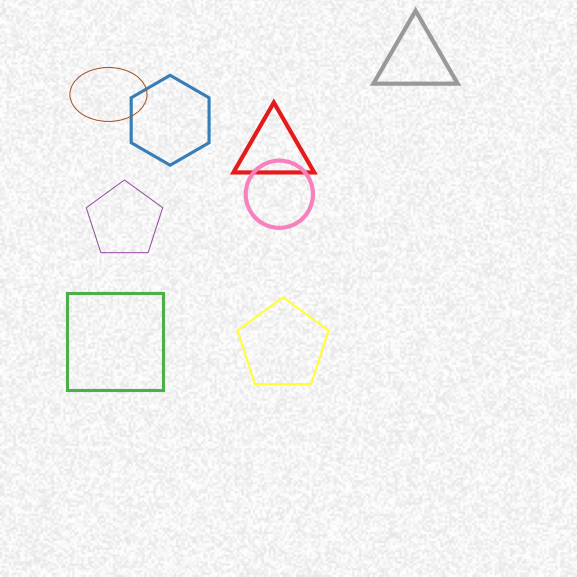[{"shape": "triangle", "thickness": 2, "radius": 0.4, "center": [0.474, 0.741]}, {"shape": "hexagon", "thickness": 1.5, "radius": 0.39, "center": [0.295, 0.791]}, {"shape": "square", "thickness": 1.5, "radius": 0.42, "center": [0.199, 0.408]}, {"shape": "pentagon", "thickness": 0.5, "radius": 0.35, "center": [0.216, 0.618]}, {"shape": "pentagon", "thickness": 1, "radius": 0.41, "center": [0.49, 0.401]}, {"shape": "oval", "thickness": 0.5, "radius": 0.33, "center": [0.188, 0.836]}, {"shape": "circle", "thickness": 2, "radius": 0.29, "center": [0.484, 0.663]}, {"shape": "triangle", "thickness": 2, "radius": 0.42, "center": [0.72, 0.896]}]